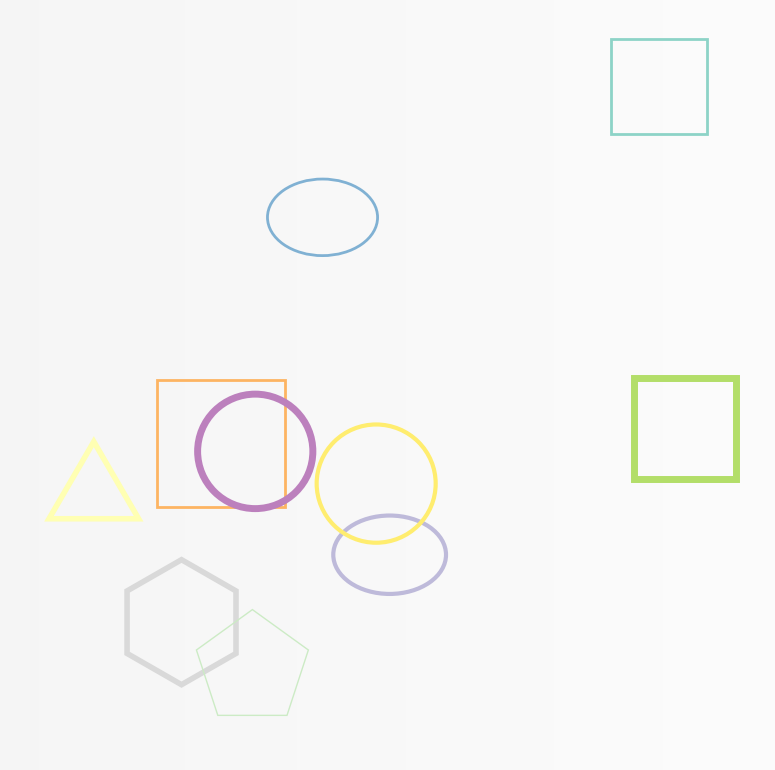[{"shape": "square", "thickness": 1, "radius": 0.31, "center": [0.851, 0.888]}, {"shape": "triangle", "thickness": 2, "radius": 0.33, "center": [0.121, 0.36]}, {"shape": "oval", "thickness": 1.5, "radius": 0.36, "center": [0.503, 0.28]}, {"shape": "oval", "thickness": 1, "radius": 0.36, "center": [0.416, 0.718]}, {"shape": "square", "thickness": 1, "radius": 0.41, "center": [0.285, 0.424]}, {"shape": "square", "thickness": 2.5, "radius": 0.33, "center": [0.884, 0.444]}, {"shape": "hexagon", "thickness": 2, "radius": 0.41, "center": [0.234, 0.192]}, {"shape": "circle", "thickness": 2.5, "radius": 0.37, "center": [0.329, 0.414]}, {"shape": "pentagon", "thickness": 0.5, "radius": 0.38, "center": [0.326, 0.132]}, {"shape": "circle", "thickness": 1.5, "radius": 0.38, "center": [0.485, 0.372]}]